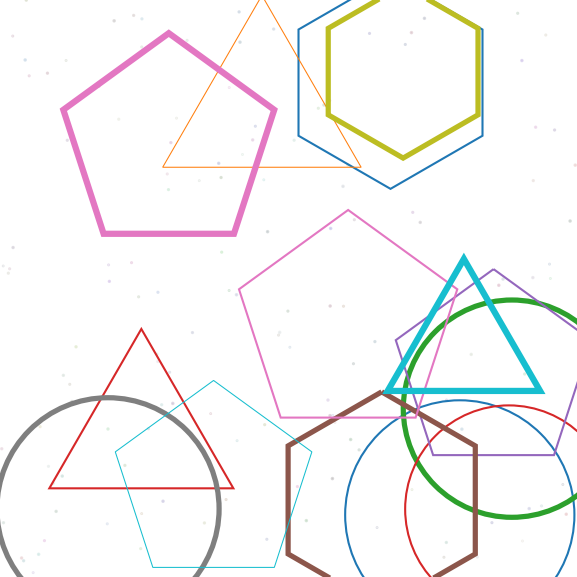[{"shape": "hexagon", "thickness": 1, "radius": 0.92, "center": [0.676, 0.856]}, {"shape": "circle", "thickness": 1, "radius": 0.99, "center": [0.796, 0.108]}, {"shape": "triangle", "thickness": 0.5, "radius": 0.99, "center": [0.454, 0.809]}, {"shape": "circle", "thickness": 2.5, "radius": 0.94, "center": [0.886, 0.292]}, {"shape": "triangle", "thickness": 1, "radius": 0.92, "center": [0.245, 0.246]}, {"shape": "circle", "thickness": 1, "radius": 0.9, "center": [0.881, 0.118]}, {"shape": "pentagon", "thickness": 1, "radius": 0.89, "center": [0.855, 0.355]}, {"shape": "hexagon", "thickness": 2.5, "radius": 0.94, "center": [0.661, 0.133]}, {"shape": "pentagon", "thickness": 1, "radius": 0.99, "center": [0.603, 0.437]}, {"shape": "pentagon", "thickness": 3, "radius": 0.96, "center": [0.292, 0.75]}, {"shape": "circle", "thickness": 2.5, "radius": 0.96, "center": [0.187, 0.118]}, {"shape": "hexagon", "thickness": 2.5, "radius": 0.75, "center": [0.698, 0.875]}, {"shape": "triangle", "thickness": 3, "radius": 0.76, "center": [0.803, 0.398]}, {"shape": "pentagon", "thickness": 0.5, "radius": 0.89, "center": [0.37, 0.161]}]